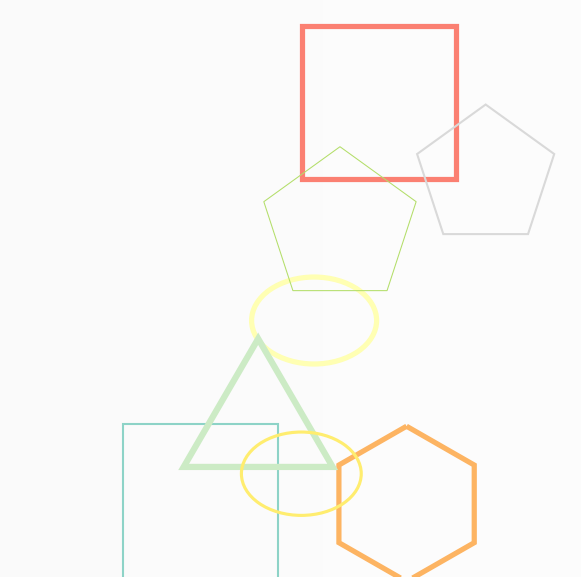[{"shape": "square", "thickness": 1, "radius": 0.67, "center": [0.345, 0.131]}, {"shape": "oval", "thickness": 2.5, "radius": 0.54, "center": [0.54, 0.444]}, {"shape": "square", "thickness": 2.5, "radius": 0.66, "center": [0.652, 0.822]}, {"shape": "hexagon", "thickness": 2.5, "radius": 0.67, "center": [0.699, 0.127]}, {"shape": "pentagon", "thickness": 0.5, "radius": 0.69, "center": [0.585, 0.607]}, {"shape": "pentagon", "thickness": 1, "radius": 0.62, "center": [0.836, 0.694]}, {"shape": "triangle", "thickness": 3, "radius": 0.74, "center": [0.444, 0.265]}, {"shape": "oval", "thickness": 1.5, "radius": 0.52, "center": [0.518, 0.179]}]